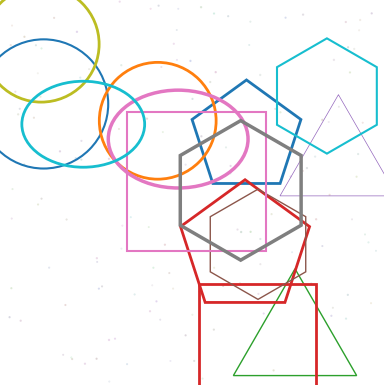[{"shape": "pentagon", "thickness": 2, "radius": 0.74, "center": [0.64, 0.644]}, {"shape": "circle", "thickness": 1.5, "radius": 0.84, "center": [0.113, 0.73]}, {"shape": "circle", "thickness": 2, "radius": 0.76, "center": [0.41, 0.686]}, {"shape": "triangle", "thickness": 1, "radius": 0.92, "center": [0.766, 0.117]}, {"shape": "pentagon", "thickness": 2, "radius": 0.88, "center": [0.636, 0.357]}, {"shape": "square", "thickness": 2, "radius": 0.76, "center": [0.668, 0.111]}, {"shape": "triangle", "thickness": 0.5, "radius": 0.88, "center": [0.879, 0.579]}, {"shape": "hexagon", "thickness": 1, "radius": 0.72, "center": [0.67, 0.366]}, {"shape": "square", "thickness": 1.5, "radius": 0.9, "center": [0.51, 0.529]}, {"shape": "oval", "thickness": 2.5, "radius": 0.91, "center": [0.463, 0.639]}, {"shape": "hexagon", "thickness": 2.5, "radius": 0.91, "center": [0.625, 0.506]}, {"shape": "circle", "thickness": 2, "radius": 0.75, "center": [0.107, 0.885]}, {"shape": "oval", "thickness": 2, "radius": 0.8, "center": [0.216, 0.677]}, {"shape": "hexagon", "thickness": 1.5, "radius": 0.75, "center": [0.849, 0.751]}]